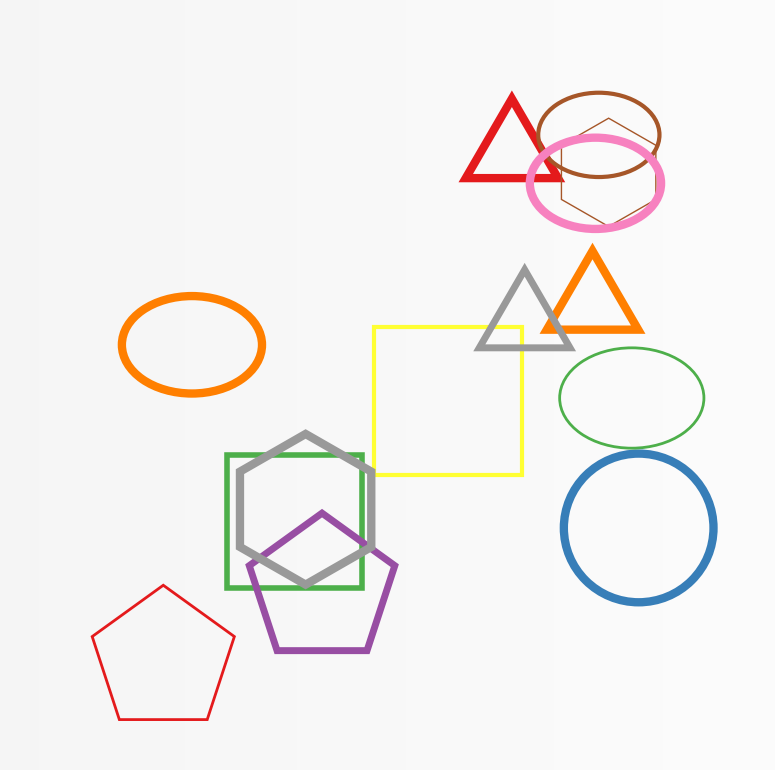[{"shape": "pentagon", "thickness": 1, "radius": 0.48, "center": [0.211, 0.143]}, {"shape": "triangle", "thickness": 3, "radius": 0.34, "center": [0.66, 0.803]}, {"shape": "circle", "thickness": 3, "radius": 0.48, "center": [0.824, 0.314]}, {"shape": "oval", "thickness": 1, "radius": 0.47, "center": [0.815, 0.483]}, {"shape": "square", "thickness": 2, "radius": 0.43, "center": [0.38, 0.323]}, {"shape": "pentagon", "thickness": 2.5, "radius": 0.49, "center": [0.416, 0.235]}, {"shape": "triangle", "thickness": 3, "radius": 0.34, "center": [0.765, 0.606]}, {"shape": "oval", "thickness": 3, "radius": 0.45, "center": [0.248, 0.552]}, {"shape": "square", "thickness": 1.5, "radius": 0.48, "center": [0.578, 0.479]}, {"shape": "hexagon", "thickness": 0.5, "radius": 0.35, "center": [0.785, 0.776]}, {"shape": "oval", "thickness": 1.5, "radius": 0.39, "center": [0.773, 0.825]}, {"shape": "oval", "thickness": 3, "radius": 0.42, "center": [0.768, 0.762]}, {"shape": "triangle", "thickness": 2.5, "radius": 0.34, "center": [0.677, 0.582]}, {"shape": "hexagon", "thickness": 3, "radius": 0.49, "center": [0.394, 0.339]}]